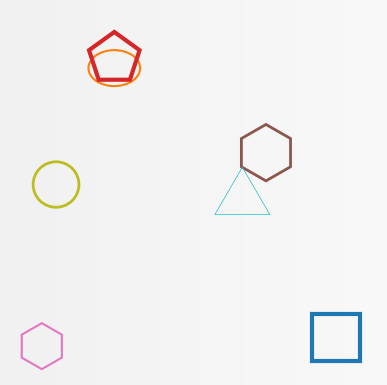[{"shape": "square", "thickness": 3, "radius": 0.31, "center": [0.867, 0.124]}, {"shape": "oval", "thickness": 1.5, "radius": 0.33, "center": [0.295, 0.823]}, {"shape": "pentagon", "thickness": 3, "radius": 0.34, "center": [0.295, 0.848]}, {"shape": "hexagon", "thickness": 2, "radius": 0.37, "center": [0.686, 0.603]}, {"shape": "hexagon", "thickness": 1.5, "radius": 0.3, "center": [0.108, 0.101]}, {"shape": "circle", "thickness": 2, "radius": 0.3, "center": [0.145, 0.521]}, {"shape": "triangle", "thickness": 0.5, "radius": 0.41, "center": [0.625, 0.484]}]